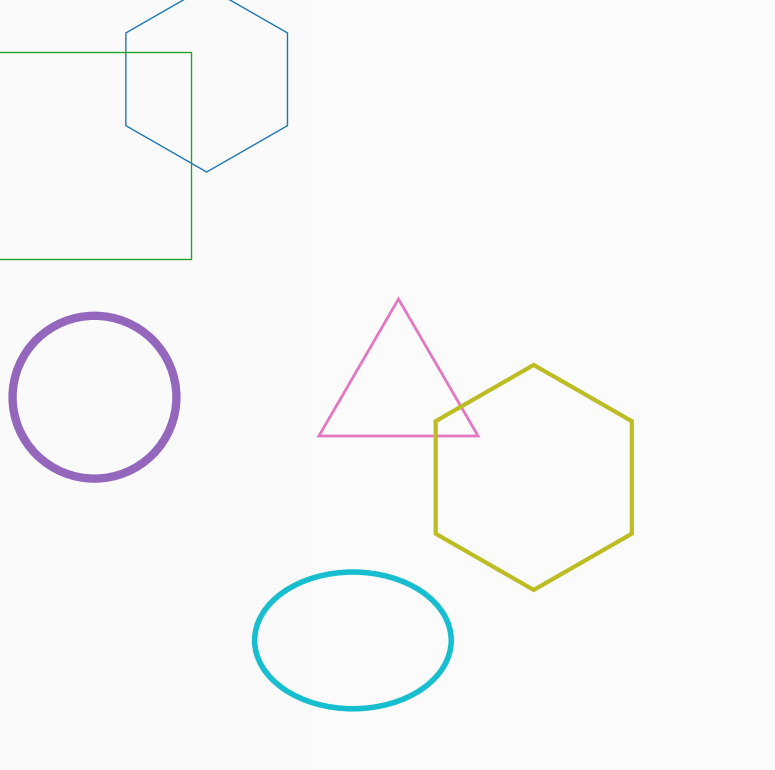[{"shape": "hexagon", "thickness": 0.5, "radius": 0.6, "center": [0.267, 0.897]}, {"shape": "square", "thickness": 0.5, "radius": 0.67, "center": [0.113, 0.798]}, {"shape": "circle", "thickness": 3, "radius": 0.53, "center": [0.122, 0.484]}, {"shape": "triangle", "thickness": 1, "radius": 0.59, "center": [0.514, 0.493]}, {"shape": "hexagon", "thickness": 1.5, "radius": 0.73, "center": [0.689, 0.38]}, {"shape": "oval", "thickness": 2, "radius": 0.63, "center": [0.455, 0.168]}]